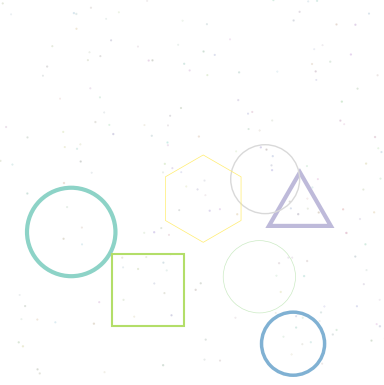[{"shape": "circle", "thickness": 3, "radius": 0.57, "center": [0.185, 0.398]}, {"shape": "triangle", "thickness": 3, "radius": 0.46, "center": [0.779, 0.46]}, {"shape": "circle", "thickness": 2.5, "radius": 0.41, "center": [0.761, 0.107]}, {"shape": "square", "thickness": 1.5, "radius": 0.47, "center": [0.385, 0.247]}, {"shape": "circle", "thickness": 1, "radius": 0.45, "center": [0.689, 0.535]}, {"shape": "circle", "thickness": 0.5, "radius": 0.47, "center": [0.674, 0.281]}, {"shape": "hexagon", "thickness": 0.5, "radius": 0.57, "center": [0.528, 0.484]}]